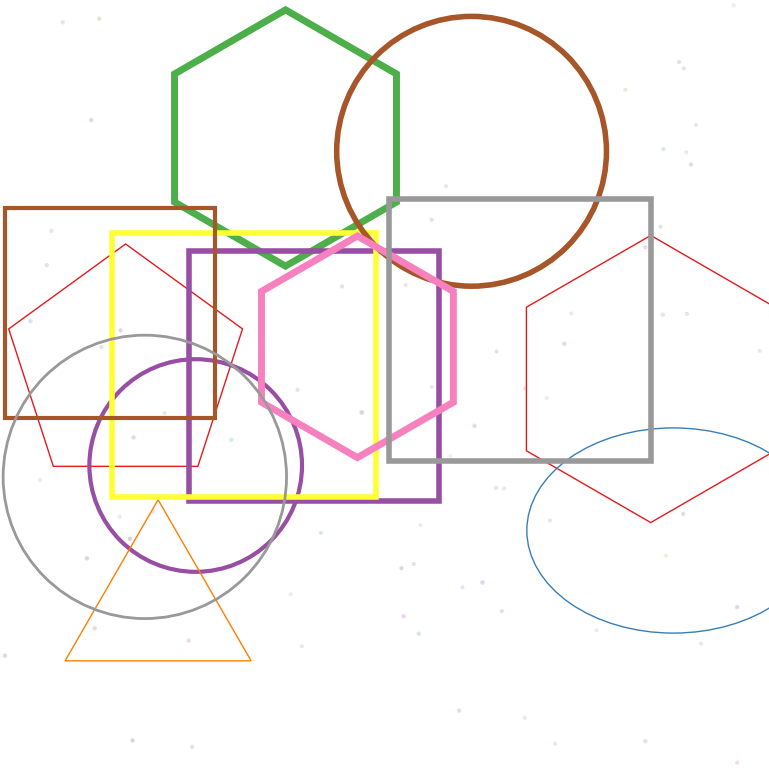[{"shape": "pentagon", "thickness": 0.5, "radius": 0.8, "center": [0.163, 0.524]}, {"shape": "hexagon", "thickness": 0.5, "radius": 0.93, "center": [0.845, 0.508]}, {"shape": "oval", "thickness": 0.5, "radius": 0.95, "center": [0.875, 0.311]}, {"shape": "hexagon", "thickness": 2.5, "radius": 0.83, "center": [0.371, 0.821]}, {"shape": "square", "thickness": 2, "radius": 0.81, "center": [0.408, 0.512]}, {"shape": "circle", "thickness": 1.5, "radius": 0.69, "center": [0.254, 0.395]}, {"shape": "triangle", "thickness": 0.5, "radius": 0.7, "center": [0.205, 0.212]}, {"shape": "square", "thickness": 2, "radius": 0.86, "center": [0.317, 0.526]}, {"shape": "circle", "thickness": 2, "radius": 0.88, "center": [0.612, 0.804]}, {"shape": "square", "thickness": 1.5, "radius": 0.68, "center": [0.143, 0.594]}, {"shape": "hexagon", "thickness": 2.5, "radius": 0.72, "center": [0.464, 0.55]}, {"shape": "square", "thickness": 2, "radius": 0.85, "center": [0.676, 0.572]}, {"shape": "circle", "thickness": 1, "radius": 0.92, "center": [0.188, 0.381]}]